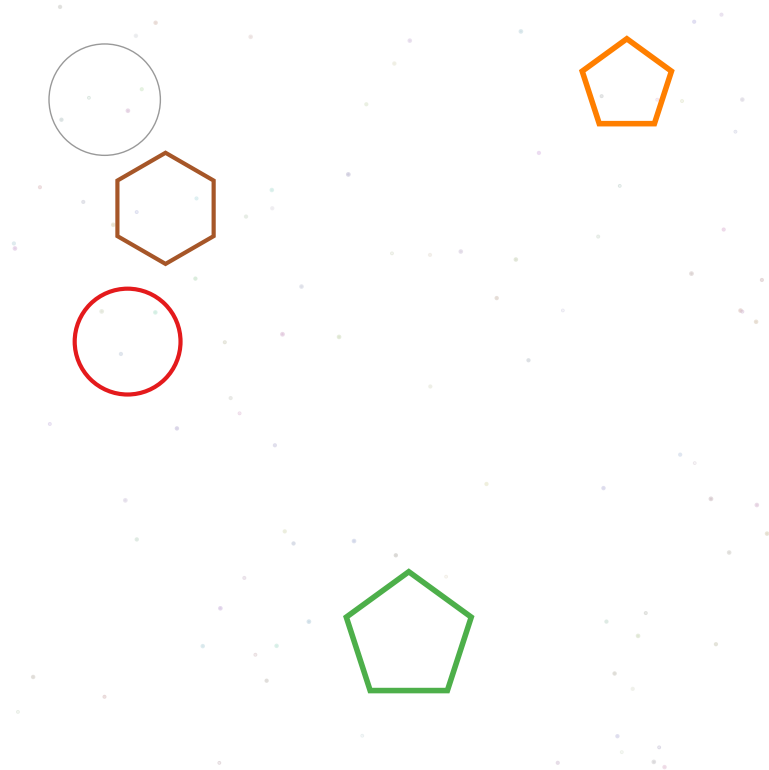[{"shape": "circle", "thickness": 1.5, "radius": 0.34, "center": [0.166, 0.556]}, {"shape": "pentagon", "thickness": 2, "radius": 0.43, "center": [0.531, 0.172]}, {"shape": "pentagon", "thickness": 2, "radius": 0.3, "center": [0.814, 0.889]}, {"shape": "hexagon", "thickness": 1.5, "radius": 0.36, "center": [0.215, 0.729]}, {"shape": "circle", "thickness": 0.5, "radius": 0.36, "center": [0.136, 0.871]}]